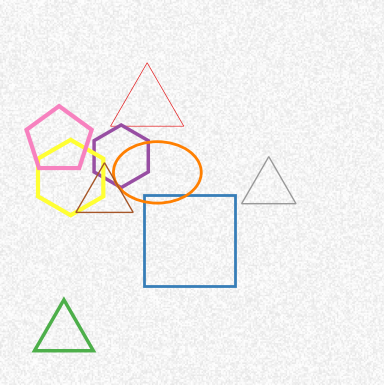[{"shape": "triangle", "thickness": 0.5, "radius": 0.55, "center": [0.382, 0.727]}, {"shape": "square", "thickness": 2, "radius": 0.59, "center": [0.492, 0.375]}, {"shape": "triangle", "thickness": 2.5, "radius": 0.44, "center": [0.166, 0.133]}, {"shape": "hexagon", "thickness": 2.5, "radius": 0.41, "center": [0.315, 0.594]}, {"shape": "oval", "thickness": 2, "radius": 0.57, "center": [0.409, 0.552]}, {"shape": "hexagon", "thickness": 3, "radius": 0.49, "center": [0.184, 0.539]}, {"shape": "triangle", "thickness": 1, "radius": 0.43, "center": [0.271, 0.491]}, {"shape": "pentagon", "thickness": 3, "radius": 0.44, "center": [0.153, 0.635]}, {"shape": "triangle", "thickness": 1, "radius": 0.41, "center": [0.698, 0.512]}]